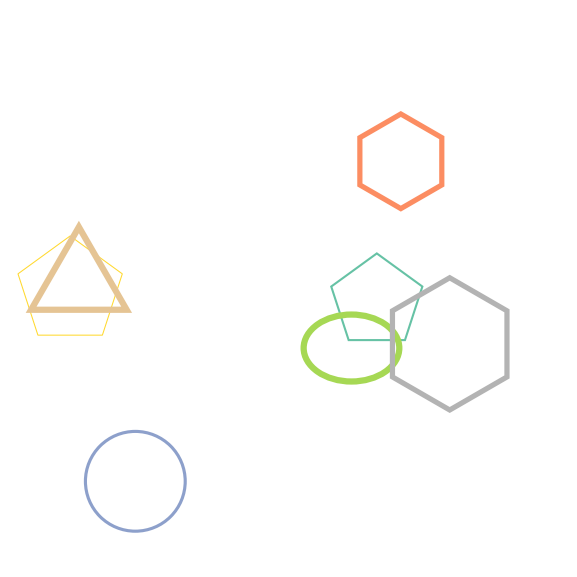[{"shape": "pentagon", "thickness": 1, "radius": 0.41, "center": [0.652, 0.477]}, {"shape": "hexagon", "thickness": 2.5, "radius": 0.41, "center": [0.694, 0.72]}, {"shape": "circle", "thickness": 1.5, "radius": 0.43, "center": [0.234, 0.166]}, {"shape": "oval", "thickness": 3, "radius": 0.41, "center": [0.609, 0.396]}, {"shape": "pentagon", "thickness": 0.5, "radius": 0.47, "center": [0.121, 0.496]}, {"shape": "triangle", "thickness": 3, "radius": 0.48, "center": [0.137, 0.511]}, {"shape": "hexagon", "thickness": 2.5, "radius": 0.57, "center": [0.779, 0.404]}]